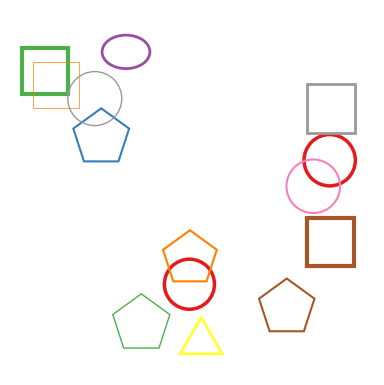[{"shape": "circle", "thickness": 2.5, "radius": 0.33, "center": [0.492, 0.262]}, {"shape": "circle", "thickness": 2.5, "radius": 0.33, "center": [0.856, 0.584]}, {"shape": "pentagon", "thickness": 1.5, "radius": 0.38, "center": [0.263, 0.642]}, {"shape": "square", "thickness": 3, "radius": 0.3, "center": [0.117, 0.816]}, {"shape": "pentagon", "thickness": 1, "radius": 0.39, "center": [0.367, 0.159]}, {"shape": "oval", "thickness": 2, "radius": 0.31, "center": [0.327, 0.865]}, {"shape": "pentagon", "thickness": 1.5, "radius": 0.37, "center": [0.493, 0.329]}, {"shape": "square", "thickness": 0.5, "radius": 0.3, "center": [0.147, 0.78]}, {"shape": "triangle", "thickness": 2, "radius": 0.31, "center": [0.523, 0.113]}, {"shape": "pentagon", "thickness": 1.5, "radius": 0.38, "center": [0.745, 0.201]}, {"shape": "square", "thickness": 3, "radius": 0.31, "center": [0.858, 0.372]}, {"shape": "circle", "thickness": 1.5, "radius": 0.35, "center": [0.814, 0.516]}, {"shape": "square", "thickness": 2, "radius": 0.32, "center": [0.86, 0.718]}, {"shape": "circle", "thickness": 1, "radius": 0.35, "center": [0.246, 0.744]}]